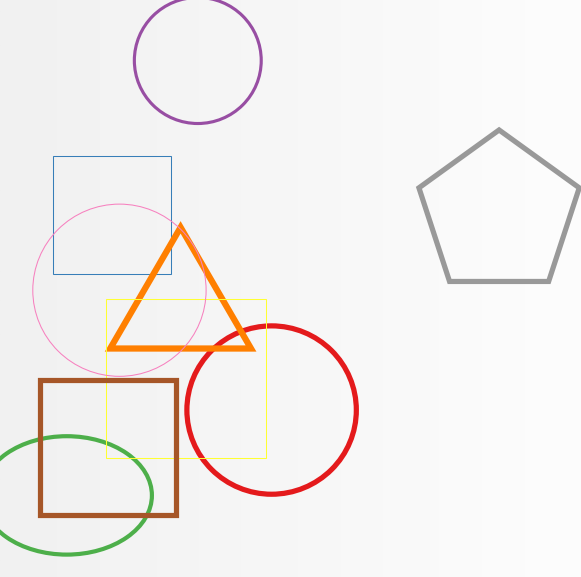[{"shape": "circle", "thickness": 2.5, "radius": 0.73, "center": [0.467, 0.289]}, {"shape": "square", "thickness": 0.5, "radius": 0.51, "center": [0.193, 0.627]}, {"shape": "oval", "thickness": 2, "radius": 0.73, "center": [0.115, 0.141]}, {"shape": "circle", "thickness": 1.5, "radius": 0.55, "center": [0.34, 0.894]}, {"shape": "triangle", "thickness": 3, "radius": 0.7, "center": [0.311, 0.466]}, {"shape": "square", "thickness": 0.5, "radius": 0.69, "center": [0.321, 0.343]}, {"shape": "square", "thickness": 2.5, "radius": 0.59, "center": [0.186, 0.224]}, {"shape": "circle", "thickness": 0.5, "radius": 0.75, "center": [0.206, 0.497]}, {"shape": "pentagon", "thickness": 2.5, "radius": 0.72, "center": [0.859, 0.629]}]